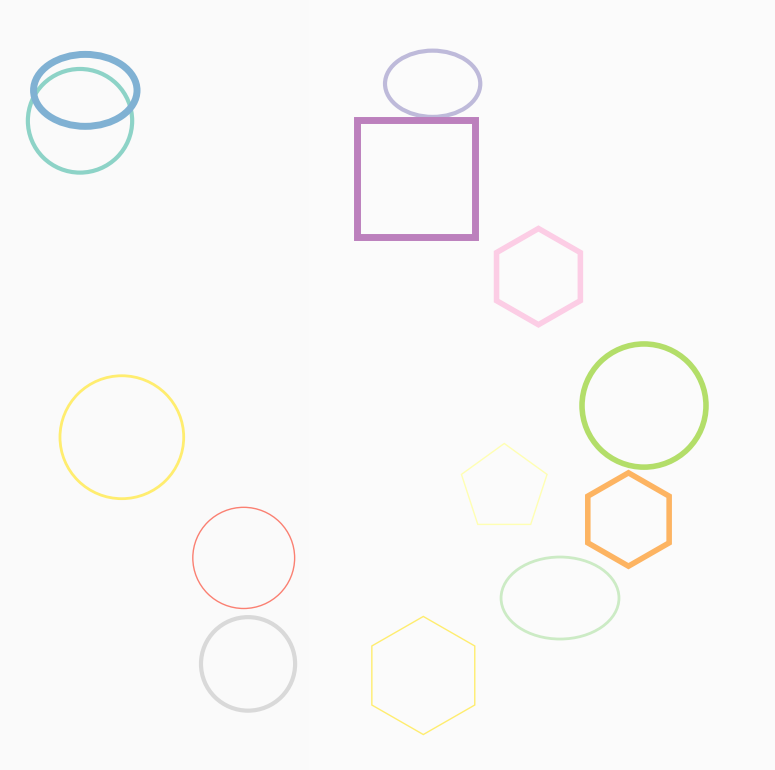[{"shape": "circle", "thickness": 1.5, "radius": 0.34, "center": [0.103, 0.843]}, {"shape": "pentagon", "thickness": 0.5, "radius": 0.29, "center": [0.651, 0.366]}, {"shape": "oval", "thickness": 1.5, "radius": 0.31, "center": [0.558, 0.891]}, {"shape": "circle", "thickness": 0.5, "radius": 0.33, "center": [0.314, 0.275]}, {"shape": "oval", "thickness": 2.5, "radius": 0.33, "center": [0.11, 0.883]}, {"shape": "hexagon", "thickness": 2, "radius": 0.3, "center": [0.811, 0.325]}, {"shape": "circle", "thickness": 2, "radius": 0.4, "center": [0.831, 0.473]}, {"shape": "hexagon", "thickness": 2, "radius": 0.31, "center": [0.695, 0.641]}, {"shape": "circle", "thickness": 1.5, "radius": 0.3, "center": [0.32, 0.138]}, {"shape": "square", "thickness": 2.5, "radius": 0.38, "center": [0.537, 0.768]}, {"shape": "oval", "thickness": 1, "radius": 0.38, "center": [0.723, 0.223]}, {"shape": "circle", "thickness": 1, "radius": 0.4, "center": [0.157, 0.432]}, {"shape": "hexagon", "thickness": 0.5, "radius": 0.38, "center": [0.546, 0.123]}]